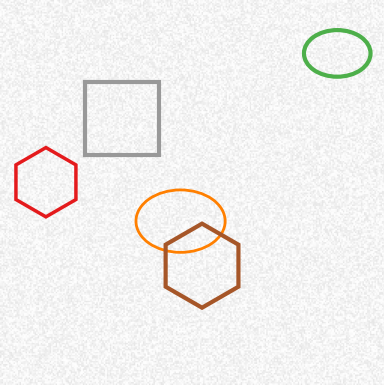[{"shape": "hexagon", "thickness": 2.5, "radius": 0.45, "center": [0.119, 0.527]}, {"shape": "oval", "thickness": 3, "radius": 0.43, "center": [0.876, 0.861]}, {"shape": "oval", "thickness": 2, "radius": 0.58, "center": [0.469, 0.426]}, {"shape": "hexagon", "thickness": 3, "radius": 0.55, "center": [0.525, 0.31]}, {"shape": "square", "thickness": 3, "radius": 0.48, "center": [0.316, 0.692]}]